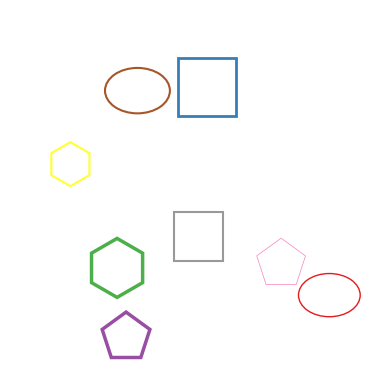[{"shape": "oval", "thickness": 1, "radius": 0.4, "center": [0.855, 0.233]}, {"shape": "square", "thickness": 2, "radius": 0.38, "center": [0.538, 0.773]}, {"shape": "hexagon", "thickness": 2.5, "radius": 0.38, "center": [0.304, 0.304]}, {"shape": "pentagon", "thickness": 2.5, "radius": 0.33, "center": [0.327, 0.124]}, {"shape": "hexagon", "thickness": 1.5, "radius": 0.29, "center": [0.183, 0.574]}, {"shape": "oval", "thickness": 1.5, "radius": 0.42, "center": [0.357, 0.765]}, {"shape": "pentagon", "thickness": 0.5, "radius": 0.33, "center": [0.73, 0.315]}, {"shape": "square", "thickness": 1.5, "radius": 0.32, "center": [0.516, 0.386]}]